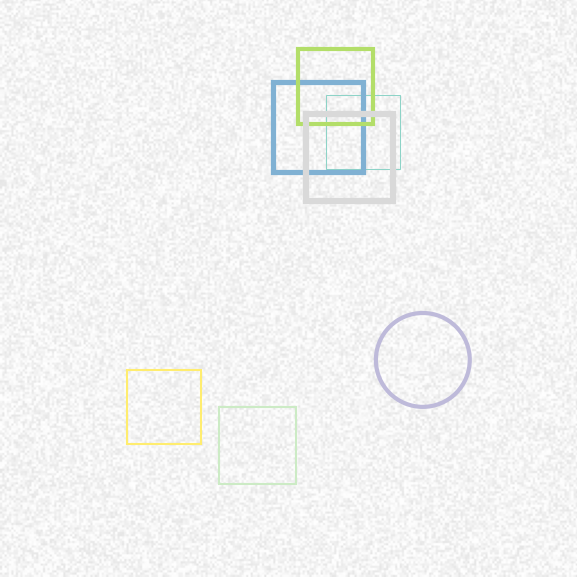[{"shape": "square", "thickness": 0.5, "radius": 0.32, "center": [0.629, 0.771]}, {"shape": "circle", "thickness": 2, "radius": 0.41, "center": [0.732, 0.376]}, {"shape": "square", "thickness": 2.5, "radius": 0.39, "center": [0.55, 0.779]}, {"shape": "square", "thickness": 2, "radius": 0.33, "center": [0.581, 0.85]}, {"shape": "square", "thickness": 3, "radius": 0.37, "center": [0.605, 0.726]}, {"shape": "square", "thickness": 1, "radius": 0.33, "center": [0.445, 0.227]}, {"shape": "square", "thickness": 1, "radius": 0.32, "center": [0.283, 0.295]}]